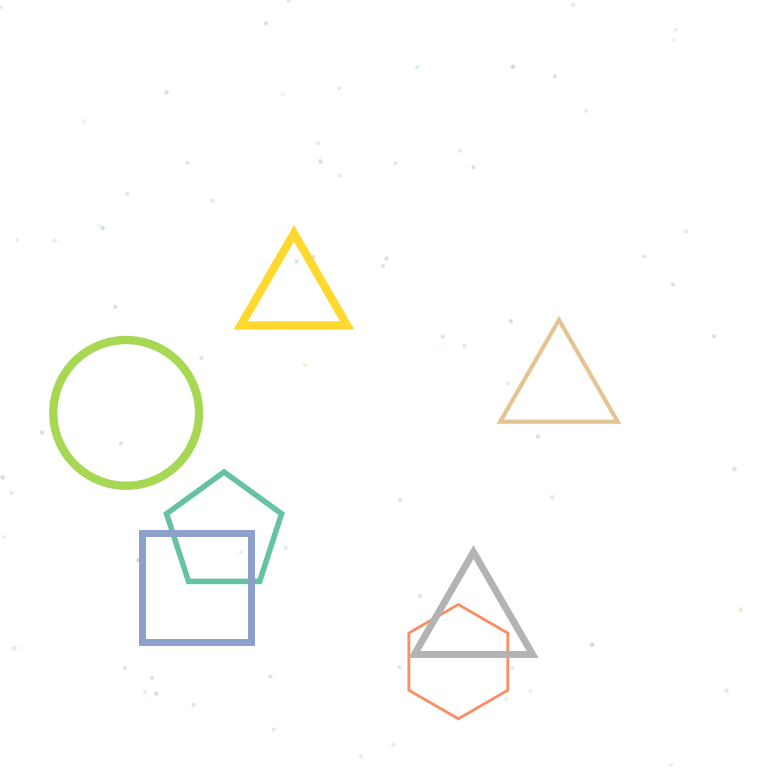[{"shape": "pentagon", "thickness": 2, "radius": 0.39, "center": [0.291, 0.309]}, {"shape": "hexagon", "thickness": 1, "radius": 0.37, "center": [0.595, 0.141]}, {"shape": "square", "thickness": 2.5, "radius": 0.35, "center": [0.255, 0.237]}, {"shape": "circle", "thickness": 3, "radius": 0.47, "center": [0.164, 0.464]}, {"shape": "triangle", "thickness": 3, "radius": 0.4, "center": [0.382, 0.617]}, {"shape": "triangle", "thickness": 1.5, "radius": 0.44, "center": [0.726, 0.496]}, {"shape": "triangle", "thickness": 2.5, "radius": 0.44, "center": [0.615, 0.194]}]